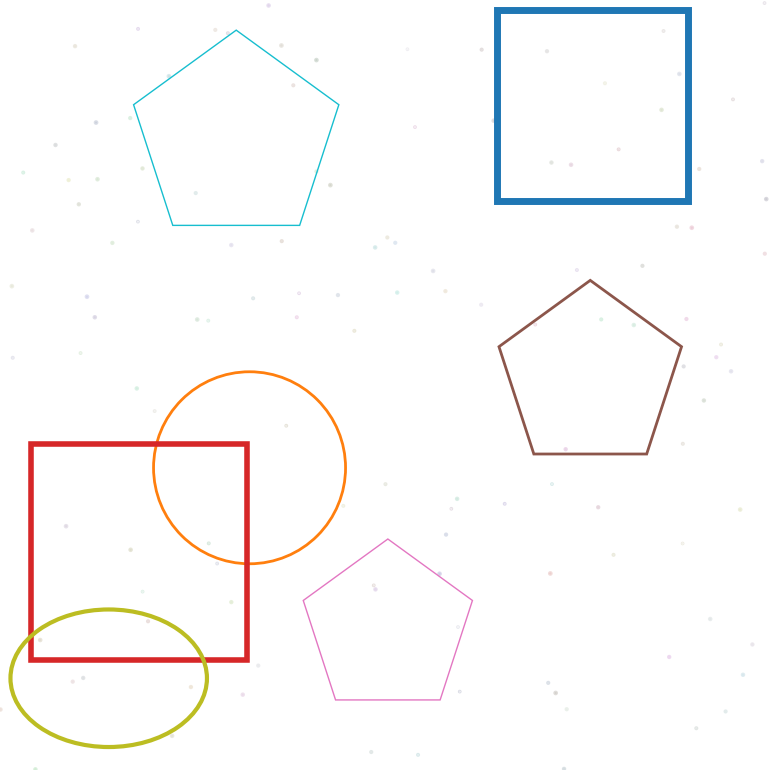[{"shape": "square", "thickness": 2.5, "radius": 0.62, "center": [0.77, 0.863]}, {"shape": "circle", "thickness": 1, "radius": 0.62, "center": [0.324, 0.393]}, {"shape": "square", "thickness": 2, "radius": 0.7, "center": [0.18, 0.283]}, {"shape": "pentagon", "thickness": 1, "radius": 0.62, "center": [0.767, 0.511]}, {"shape": "pentagon", "thickness": 0.5, "radius": 0.58, "center": [0.504, 0.184]}, {"shape": "oval", "thickness": 1.5, "radius": 0.64, "center": [0.141, 0.119]}, {"shape": "pentagon", "thickness": 0.5, "radius": 0.7, "center": [0.307, 0.821]}]